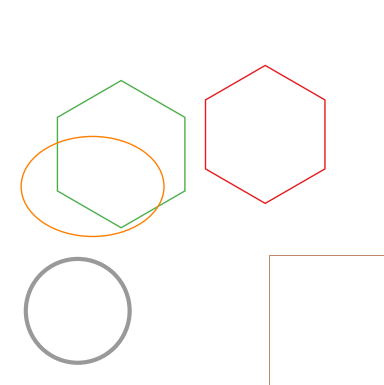[{"shape": "hexagon", "thickness": 1, "radius": 0.9, "center": [0.689, 0.651]}, {"shape": "hexagon", "thickness": 1, "radius": 0.96, "center": [0.315, 0.6]}, {"shape": "oval", "thickness": 1, "radius": 0.93, "center": [0.24, 0.516]}, {"shape": "square", "thickness": 0.5, "radius": 0.9, "center": [0.88, 0.157]}, {"shape": "circle", "thickness": 3, "radius": 0.67, "center": [0.202, 0.193]}]